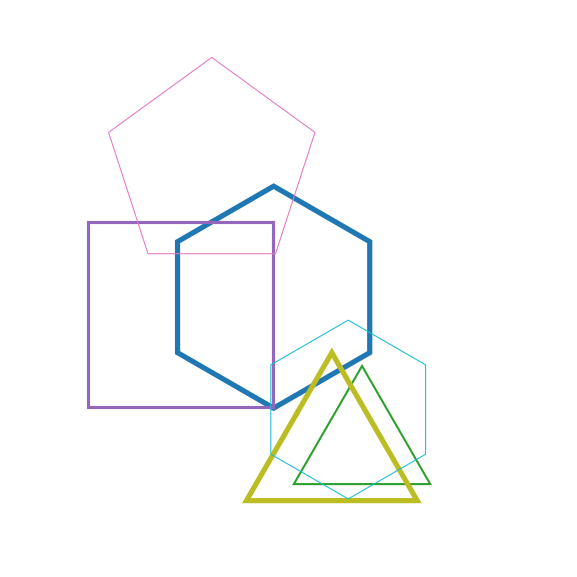[{"shape": "hexagon", "thickness": 2.5, "radius": 0.96, "center": [0.474, 0.485]}, {"shape": "triangle", "thickness": 1, "radius": 0.68, "center": [0.627, 0.229]}, {"shape": "square", "thickness": 1.5, "radius": 0.8, "center": [0.313, 0.455]}, {"shape": "pentagon", "thickness": 0.5, "radius": 0.94, "center": [0.367, 0.712]}, {"shape": "triangle", "thickness": 2.5, "radius": 0.85, "center": [0.575, 0.218]}, {"shape": "hexagon", "thickness": 0.5, "radius": 0.77, "center": [0.603, 0.29]}]